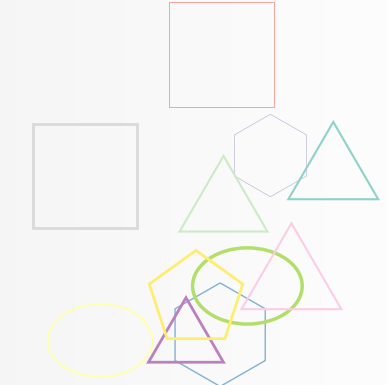[{"shape": "triangle", "thickness": 1.5, "radius": 0.67, "center": [0.86, 0.549]}, {"shape": "oval", "thickness": 1.5, "radius": 0.67, "center": [0.258, 0.116]}, {"shape": "hexagon", "thickness": 0.5, "radius": 0.54, "center": [0.698, 0.596]}, {"shape": "square", "thickness": 0.5, "radius": 0.68, "center": [0.572, 0.858]}, {"shape": "hexagon", "thickness": 1, "radius": 0.67, "center": [0.568, 0.131]}, {"shape": "oval", "thickness": 2.5, "radius": 0.71, "center": [0.638, 0.257]}, {"shape": "triangle", "thickness": 1.5, "radius": 0.74, "center": [0.752, 0.271]}, {"shape": "square", "thickness": 2, "radius": 0.67, "center": [0.22, 0.543]}, {"shape": "triangle", "thickness": 2, "radius": 0.56, "center": [0.48, 0.115]}, {"shape": "triangle", "thickness": 1.5, "radius": 0.65, "center": [0.577, 0.464]}, {"shape": "pentagon", "thickness": 2, "radius": 0.63, "center": [0.506, 0.223]}]